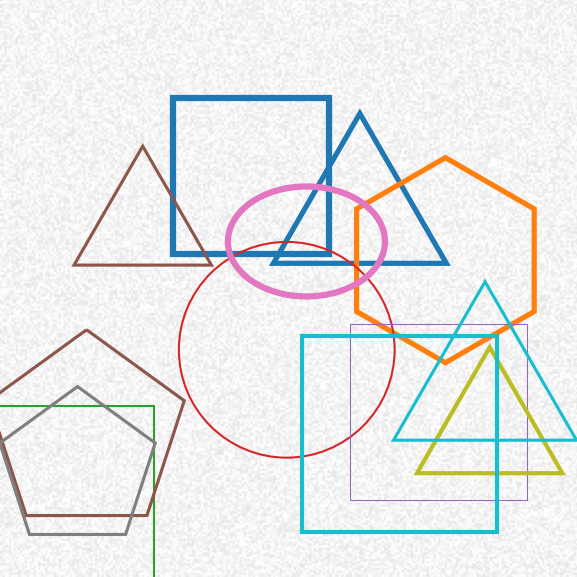[{"shape": "square", "thickness": 3, "radius": 0.67, "center": [0.435, 0.694]}, {"shape": "triangle", "thickness": 2.5, "radius": 0.86, "center": [0.623, 0.63]}, {"shape": "hexagon", "thickness": 2.5, "radius": 0.89, "center": [0.771, 0.549]}, {"shape": "square", "thickness": 1, "radius": 0.77, "center": [0.113, 0.143]}, {"shape": "circle", "thickness": 1, "radius": 0.93, "center": [0.497, 0.393]}, {"shape": "square", "thickness": 0.5, "radius": 0.76, "center": [0.76, 0.286]}, {"shape": "triangle", "thickness": 1.5, "radius": 0.69, "center": [0.247, 0.609]}, {"shape": "pentagon", "thickness": 1.5, "radius": 0.89, "center": [0.15, 0.25]}, {"shape": "oval", "thickness": 3, "radius": 0.68, "center": [0.531, 0.581]}, {"shape": "pentagon", "thickness": 1.5, "radius": 0.71, "center": [0.134, 0.188]}, {"shape": "triangle", "thickness": 2, "radius": 0.73, "center": [0.848, 0.252]}, {"shape": "square", "thickness": 2, "radius": 0.84, "center": [0.691, 0.248]}, {"shape": "triangle", "thickness": 1.5, "radius": 0.91, "center": [0.84, 0.328]}]